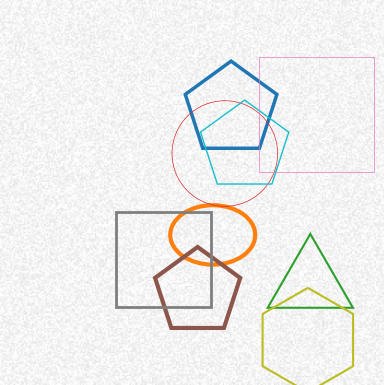[{"shape": "pentagon", "thickness": 2.5, "radius": 0.63, "center": [0.6, 0.716]}, {"shape": "oval", "thickness": 3, "radius": 0.55, "center": [0.553, 0.39]}, {"shape": "triangle", "thickness": 1.5, "radius": 0.64, "center": [0.806, 0.265]}, {"shape": "circle", "thickness": 0.5, "radius": 0.69, "center": [0.584, 0.601]}, {"shape": "pentagon", "thickness": 3, "radius": 0.58, "center": [0.513, 0.242]}, {"shape": "square", "thickness": 0.5, "radius": 0.75, "center": [0.821, 0.703]}, {"shape": "square", "thickness": 2, "radius": 0.62, "center": [0.425, 0.326]}, {"shape": "hexagon", "thickness": 1.5, "radius": 0.68, "center": [0.8, 0.117]}, {"shape": "pentagon", "thickness": 1, "radius": 0.6, "center": [0.635, 0.62]}]